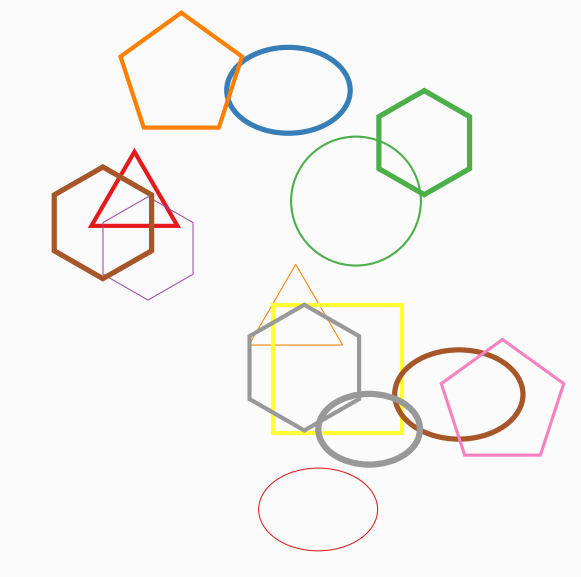[{"shape": "triangle", "thickness": 2, "radius": 0.43, "center": [0.231, 0.651]}, {"shape": "oval", "thickness": 0.5, "radius": 0.51, "center": [0.547, 0.117]}, {"shape": "oval", "thickness": 2.5, "radius": 0.53, "center": [0.496, 0.843]}, {"shape": "hexagon", "thickness": 2.5, "radius": 0.45, "center": [0.73, 0.752]}, {"shape": "circle", "thickness": 1, "radius": 0.56, "center": [0.612, 0.651]}, {"shape": "hexagon", "thickness": 0.5, "radius": 0.45, "center": [0.255, 0.569]}, {"shape": "pentagon", "thickness": 2, "radius": 0.55, "center": [0.312, 0.867]}, {"shape": "triangle", "thickness": 0.5, "radius": 0.47, "center": [0.509, 0.448]}, {"shape": "square", "thickness": 2, "radius": 0.56, "center": [0.58, 0.36]}, {"shape": "hexagon", "thickness": 2.5, "radius": 0.48, "center": [0.177, 0.613]}, {"shape": "oval", "thickness": 2.5, "radius": 0.55, "center": [0.789, 0.316]}, {"shape": "pentagon", "thickness": 1.5, "radius": 0.55, "center": [0.865, 0.301]}, {"shape": "hexagon", "thickness": 2, "radius": 0.54, "center": [0.524, 0.363]}, {"shape": "oval", "thickness": 3, "radius": 0.44, "center": [0.635, 0.256]}]